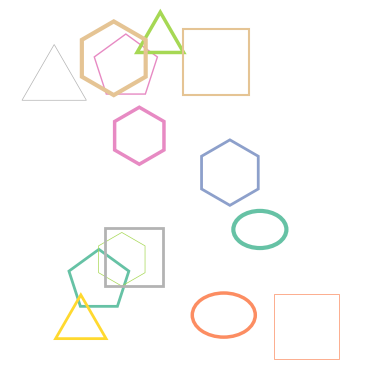[{"shape": "oval", "thickness": 3, "radius": 0.34, "center": [0.675, 0.404]}, {"shape": "pentagon", "thickness": 2, "radius": 0.41, "center": [0.257, 0.27]}, {"shape": "square", "thickness": 0.5, "radius": 0.42, "center": [0.795, 0.152]}, {"shape": "oval", "thickness": 2.5, "radius": 0.41, "center": [0.581, 0.182]}, {"shape": "hexagon", "thickness": 2, "radius": 0.43, "center": [0.597, 0.552]}, {"shape": "pentagon", "thickness": 1, "radius": 0.43, "center": [0.327, 0.825]}, {"shape": "hexagon", "thickness": 2.5, "radius": 0.37, "center": [0.362, 0.647]}, {"shape": "hexagon", "thickness": 0.5, "radius": 0.35, "center": [0.316, 0.327]}, {"shape": "triangle", "thickness": 2.5, "radius": 0.35, "center": [0.416, 0.899]}, {"shape": "triangle", "thickness": 2, "radius": 0.38, "center": [0.21, 0.158]}, {"shape": "square", "thickness": 1.5, "radius": 0.42, "center": [0.561, 0.839]}, {"shape": "hexagon", "thickness": 3, "radius": 0.48, "center": [0.295, 0.849]}, {"shape": "triangle", "thickness": 0.5, "radius": 0.48, "center": [0.141, 0.788]}, {"shape": "square", "thickness": 2, "radius": 0.38, "center": [0.347, 0.333]}]